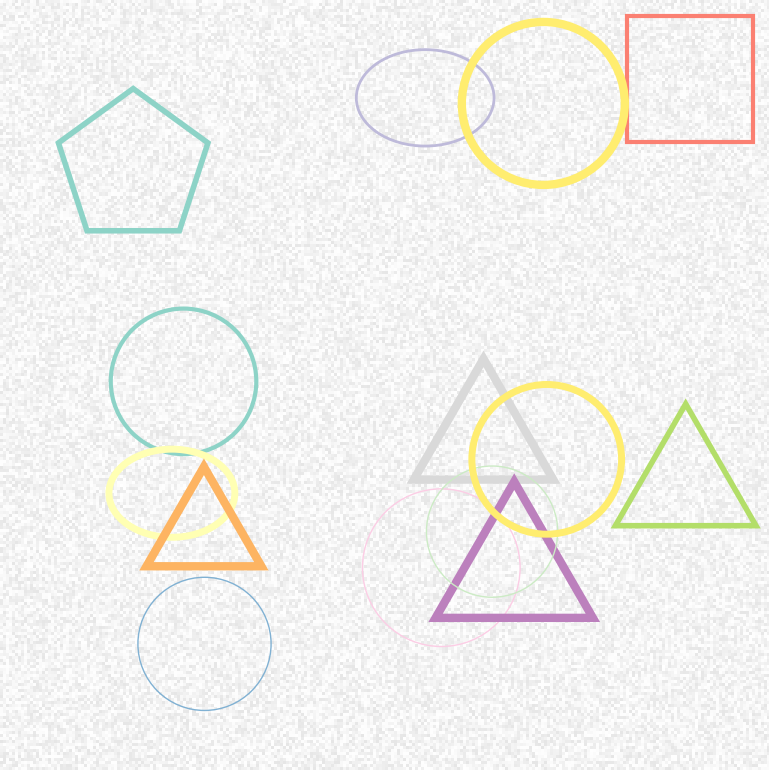[{"shape": "circle", "thickness": 1.5, "radius": 0.47, "center": [0.238, 0.505]}, {"shape": "pentagon", "thickness": 2, "radius": 0.51, "center": [0.173, 0.783]}, {"shape": "oval", "thickness": 2.5, "radius": 0.41, "center": [0.223, 0.359]}, {"shape": "oval", "thickness": 1, "radius": 0.45, "center": [0.552, 0.873]}, {"shape": "square", "thickness": 1.5, "radius": 0.41, "center": [0.897, 0.897]}, {"shape": "circle", "thickness": 0.5, "radius": 0.43, "center": [0.266, 0.164]}, {"shape": "triangle", "thickness": 3, "radius": 0.43, "center": [0.265, 0.308]}, {"shape": "triangle", "thickness": 2, "radius": 0.53, "center": [0.89, 0.37]}, {"shape": "circle", "thickness": 0.5, "radius": 0.51, "center": [0.573, 0.263]}, {"shape": "triangle", "thickness": 3, "radius": 0.52, "center": [0.628, 0.429]}, {"shape": "triangle", "thickness": 3, "radius": 0.59, "center": [0.668, 0.257]}, {"shape": "circle", "thickness": 0.5, "radius": 0.43, "center": [0.639, 0.31]}, {"shape": "circle", "thickness": 2.5, "radius": 0.49, "center": [0.71, 0.403]}, {"shape": "circle", "thickness": 3, "radius": 0.53, "center": [0.706, 0.866]}]